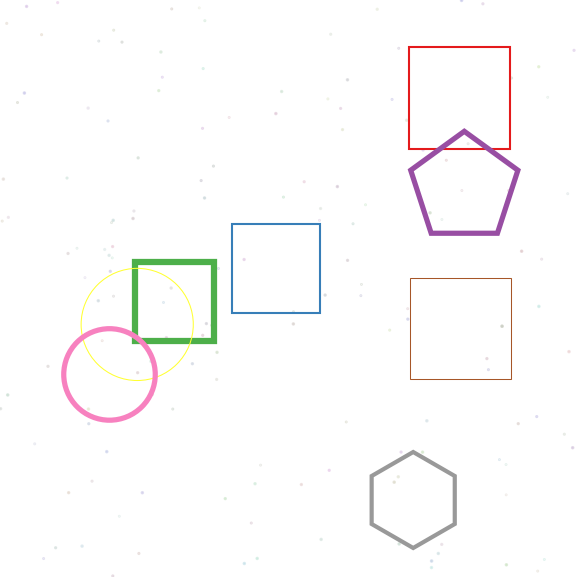[{"shape": "square", "thickness": 1, "radius": 0.44, "center": [0.796, 0.829]}, {"shape": "square", "thickness": 1, "radius": 0.38, "center": [0.478, 0.534]}, {"shape": "square", "thickness": 3, "radius": 0.34, "center": [0.302, 0.476]}, {"shape": "pentagon", "thickness": 2.5, "radius": 0.49, "center": [0.804, 0.674]}, {"shape": "circle", "thickness": 0.5, "radius": 0.49, "center": [0.238, 0.437]}, {"shape": "square", "thickness": 0.5, "radius": 0.43, "center": [0.798, 0.43]}, {"shape": "circle", "thickness": 2.5, "radius": 0.4, "center": [0.19, 0.351]}, {"shape": "hexagon", "thickness": 2, "radius": 0.42, "center": [0.716, 0.133]}]